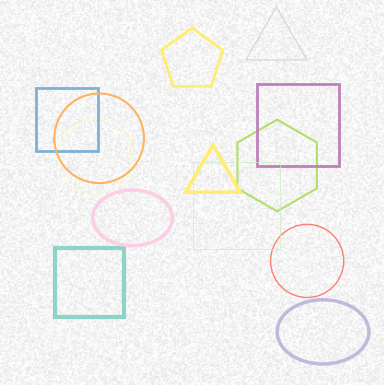[{"shape": "square", "thickness": 3, "radius": 0.45, "center": [0.232, 0.267]}, {"shape": "hexagon", "thickness": 0.5, "radius": 0.54, "center": [0.247, 0.594]}, {"shape": "oval", "thickness": 2.5, "radius": 0.6, "center": [0.839, 0.138]}, {"shape": "circle", "thickness": 1, "radius": 0.47, "center": [0.798, 0.322]}, {"shape": "square", "thickness": 2, "radius": 0.41, "center": [0.174, 0.689]}, {"shape": "circle", "thickness": 1.5, "radius": 0.58, "center": [0.258, 0.641]}, {"shape": "hexagon", "thickness": 1.5, "radius": 0.6, "center": [0.72, 0.57]}, {"shape": "oval", "thickness": 2.5, "radius": 0.52, "center": [0.344, 0.434]}, {"shape": "triangle", "thickness": 1, "radius": 0.46, "center": [0.718, 0.89]}, {"shape": "square", "thickness": 2, "radius": 0.53, "center": [0.773, 0.675]}, {"shape": "square", "thickness": 0.5, "radius": 0.57, "center": [0.613, 0.466]}, {"shape": "pentagon", "thickness": 2, "radius": 0.42, "center": [0.499, 0.844]}, {"shape": "triangle", "thickness": 2.5, "radius": 0.41, "center": [0.553, 0.542]}]